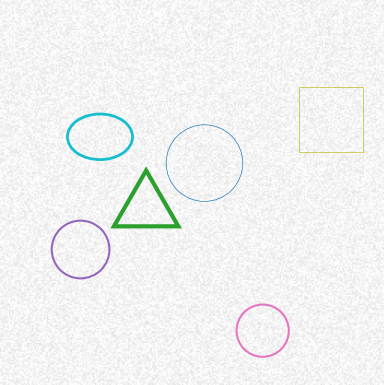[{"shape": "circle", "thickness": 0.5, "radius": 0.5, "center": [0.531, 0.576]}, {"shape": "triangle", "thickness": 3, "radius": 0.48, "center": [0.38, 0.46]}, {"shape": "circle", "thickness": 1.5, "radius": 0.37, "center": [0.209, 0.352]}, {"shape": "circle", "thickness": 1.5, "radius": 0.34, "center": [0.682, 0.141]}, {"shape": "square", "thickness": 0.5, "radius": 0.42, "center": [0.859, 0.689]}, {"shape": "oval", "thickness": 2, "radius": 0.42, "center": [0.26, 0.645]}]